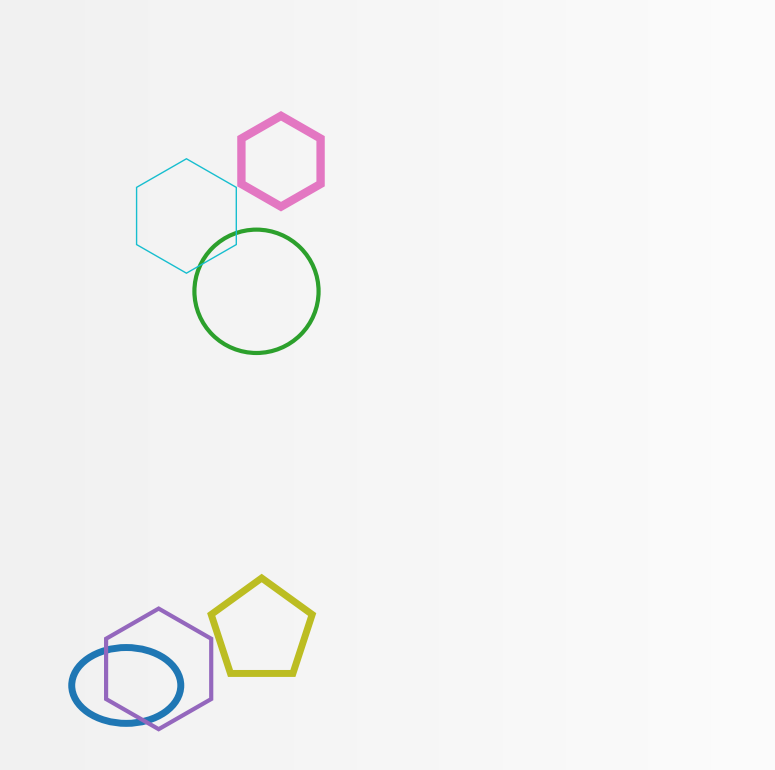[{"shape": "oval", "thickness": 2.5, "radius": 0.35, "center": [0.163, 0.11]}, {"shape": "circle", "thickness": 1.5, "radius": 0.4, "center": [0.331, 0.622]}, {"shape": "hexagon", "thickness": 1.5, "radius": 0.39, "center": [0.205, 0.131]}, {"shape": "hexagon", "thickness": 3, "radius": 0.29, "center": [0.363, 0.791]}, {"shape": "pentagon", "thickness": 2.5, "radius": 0.34, "center": [0.338, 0.181]}, {"shape": "hexagon", "thickness": 0.5, "radius": 0.37, "center": [0.241, 0.72]}]